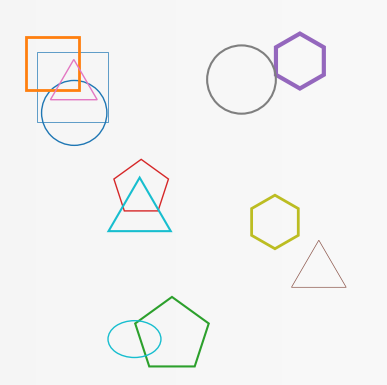[{"shape": "square", "thickness": 0.5, "radius": 0.46, "center": [0.188, 0.775]}, {"shape": "circle", "thickness": 1, "radius": 0.42, "center": [0.192, 0.707]}, {"shape": "square", "thickness": 2, "radius": 0.34, "center": [0.136, 0.836]}, {"shape": "pentagon", "thickness": 1.5, "radius": 0.5, "center": [0.444, 0.129]}, {"shape": "pentagon", "thickness": 1, "radius": 0.37, "center": [0.364, 0.512]}, {"shape": "hexagon", "thickness": 3, "radius": 0.36, "center": [0.774, 0.841]}, {"shape": "triangle", "thickness": 0.5, "radius": 0.41, "center": [0.823, 0.295]}, {"shape": "triangle", "thickness": 1, "radius": 0.35, "center": [0.19, 0.776]}, {"shape": "circle", "thickness": 1.5, "radius": 0.44, "center": [0.623, 0.793]}, {"shape": "hexagon", "thickness": 2, "radius": 0.35, "center": [0.71, 0.423]}, {"shape": "triangle", "thickness": 1.5, "radius": 0.46, "center": [0.36, 0.446]}, {"shape": "oval", "thickness": 1, "radius": 0.34, "center": [0.347, 0.119]}]